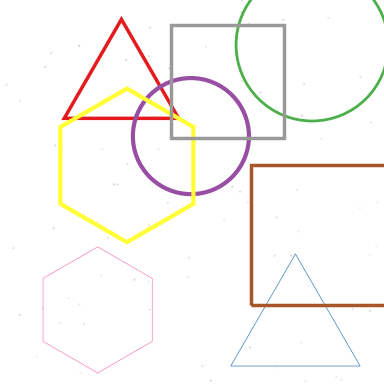[{"shape": "triangle", "thickness": 2.5, "radius": 0.86, "center": [0.315, 0.778]}, {"shape": "triangle", "thickness": 0.5, "radius": 0.97, "center": [0.767, 0.146]}, {"shape": "circle", "thickness": 2, "radius": 0.99, "center": [0.811, 0.883]}, {"shape": "circle", "thickness": 3, "radius": 0.75, "center": [0.496, 0.646]}, {"shape": "hexagon", "thickness": 3, "radius": 1.0, "center": [0.33, 0.57]}, {"shape": "square", "thickness": 2.5, "radius": 0.91, "center": [0.833, 0.389]}, {"shape": "hexagon", "thickness": 0.5, "radius": 0.82, "center": [0.254, 0.195]}, {"shape": "square", "thickness": 2.5, "radius": 0.73, "center": [0.591, 0.789]}]